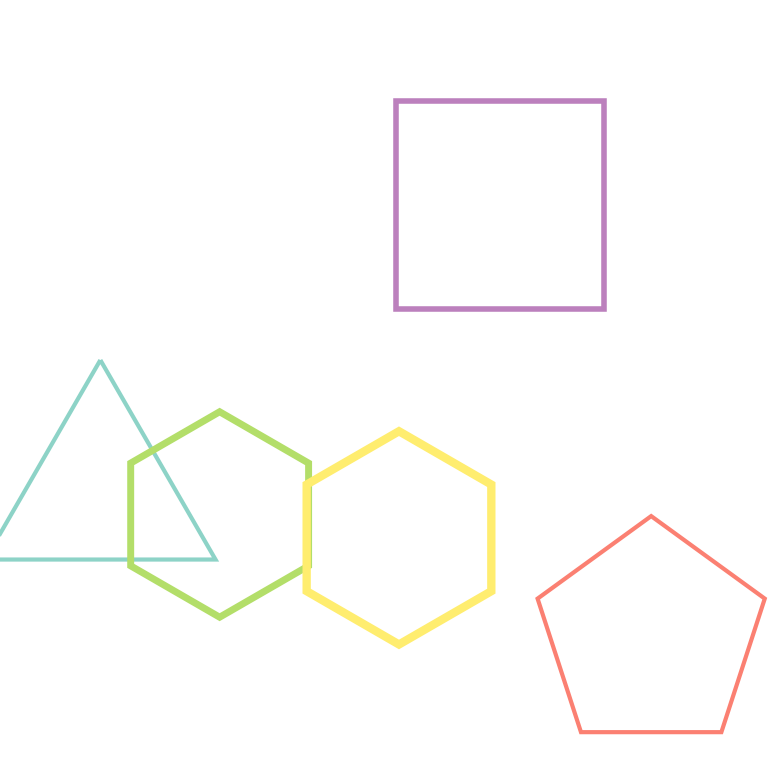[{"shape": "triangle", "thickness": 1.5, "radius": 0.86, "center": [0.13, 0.36]}, {"shape": "pentagon", "thickness": 1.5, "radius": 0.78, "center": [0.846, 0.175]}, {"shape": "hexagon", "thickness": 2.5, "radius": 0.67, "center": [0.285, 0.332]}, {"shape": "square", "thickness": 2, "radius": 0.68, "center": [0.649, 0.734]}, {"shape": "hexagon", "thickness": 3, "radius": 0.69, "center": [0.518, 0.301]}]